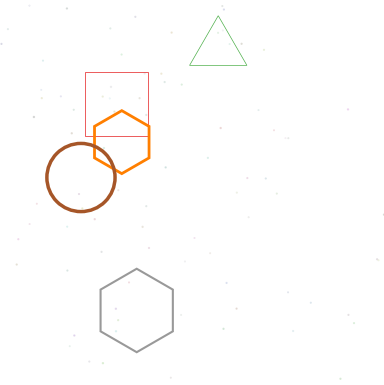[{"shape": "square", "thickness": 0.5, "radius": 0.41, "center": [0.303, 0.73]}, {"shape": "triangle", "thickness": 0.5, "radius": 0.43, "center": [0.567, 0.873]}, {"shape": "hexagon", "thickness": 2, "radius": 0.41, "center": [0.316, 0.631]}, {"shape": "circle", "thickness": 2.5, "radius": 0.44, "center": [0.21, 0.539]}, {"shape": "hexagon", "thickness": 1.5, "radius": 0.54, "center": [0.355, 0.194]}]